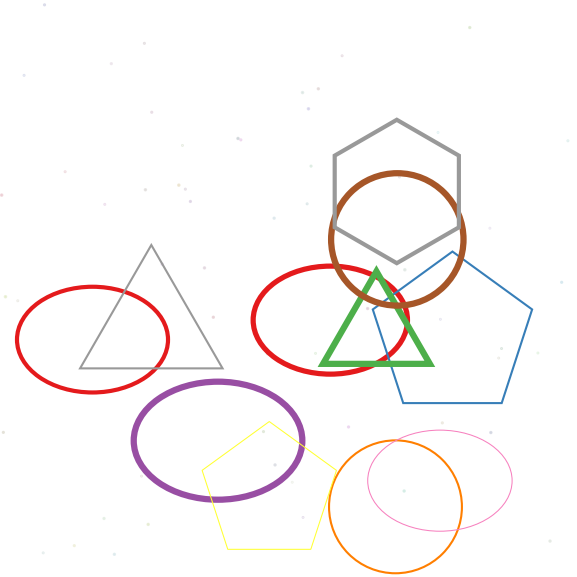[{"shape": "oval", "thickness": 2, "radius": 0.65, "center": [0.16, 0.411]}, {"shape": "oval", "thickness": 2.5, "radius": 0.67, "center": [0.572, 0.445]}, {"shape": "pentagon", "thickness": 1, "radius": 0.73, "center": [0.783, 0.418]}, {"shape": "triangle", "thickness": 3, "radius": 0.53, "center": [0.652, 0.422]}, {"shape": "oval", "thickness": 3, "radius": 0.73, "center": [0.378, 0.236]}, {"shape": "circle", "thickness": 1, "radius": 0.58, "center": [0.685, 0.122]}, {"shape": "pentagon", "thickness": 0.5, "radius": 0.61, "center": [0.466, 0.147]}, {"shape": "circle", "thickness": 3, "radius": 0.57, "center": [0.688, 0.585]}, {"shape": "oval", "thickness": 0.5, "radius": 0.63, "center": [0.762, 0.167]}, {"shape": "hexagon", "thickness": 2, "radius": 0.62, "center": [0.687, 0.668]}, {"shape": "triangle", "thickness": 1, "radius": 0.71, "center": [0.262, 0.432]}]